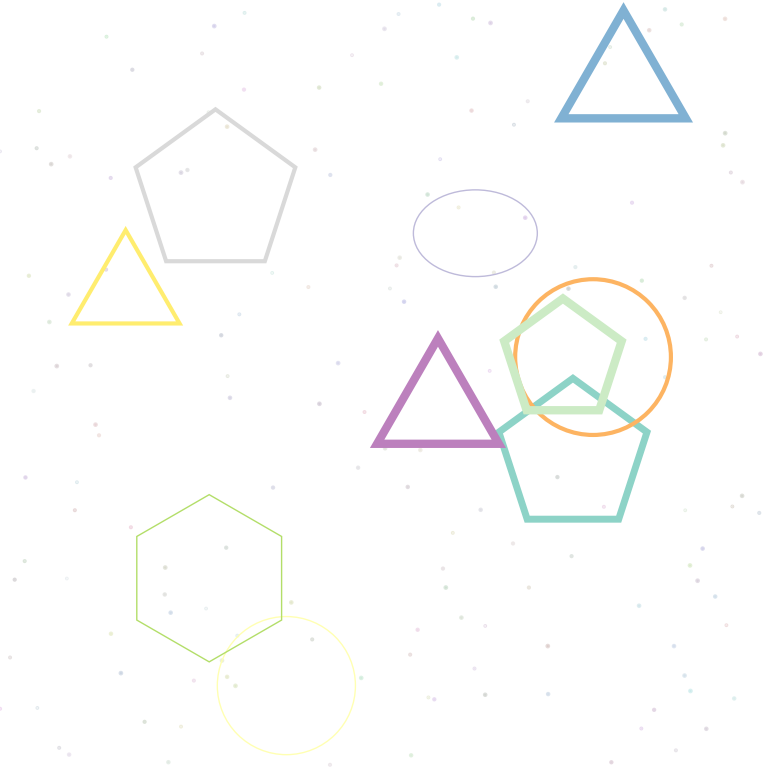[{"shape": "pentagon", "thickness": 2.5, "radius": 0.51, "center": [0.744, 0.408]}, {"shape": "circle", "thickness": 0.5, "radius": 0.45, "center": [0.372, 0.11]}, {"shape": "oval", "thickness": 0.5, "radius": 0.4, "center": [0.617, 0.697]}, {"shape": "triangle", "thickness": 3, "radius": 0.47, "center": [0.81, 0.893]}, {"shape": "circle", "thickness": 1.5, "radius": 0.51, "center": [0.77, 0.536]}, {"shape": "hexagon", "thickness": 0.5, "radius": 0.54, "center": [0.272, 0.249]}, {"shape": "pentagon", "thickness": 1.5, "radius": 0.55, "center": [0.28, 0.749]}, {"shape": "triangle", "thickness": 3, "radius": 0.46, "center": [0.569, 0.469]}, {"shape": "pentagon", "thickness": 3, "radius": 0.4, "center": [0.731, 0.532]}, {"shape": "triangle", "thickness": 1.5, "radius": 0.4, "center": [0.163, 0.62]}]